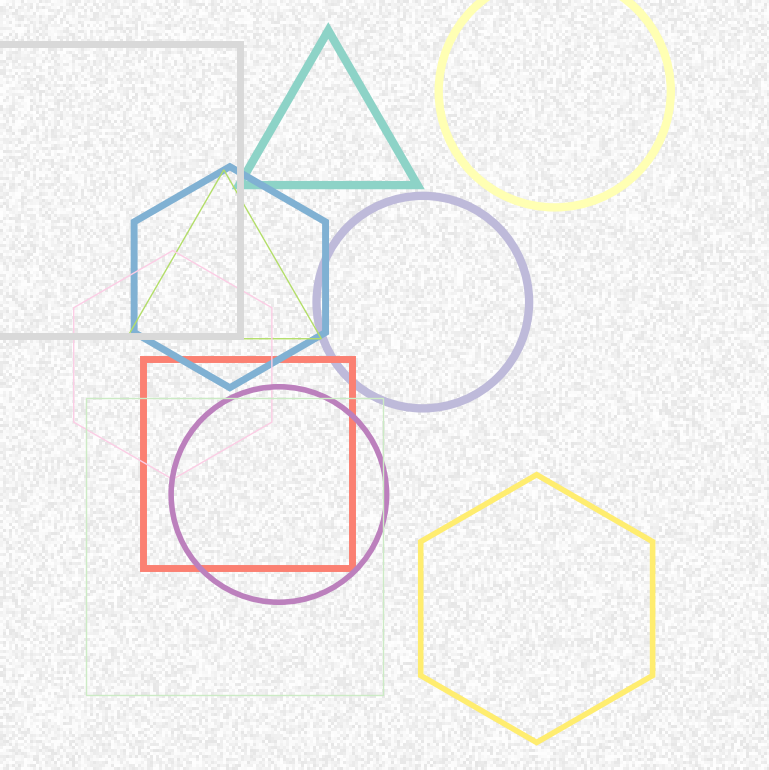[{"shape": "triangle", "thickness": 3, "radius": 0.67, "center": [0.426, 0.827]}, {"shape": "circle", "thickness": 3, "radius": 0.75, "center": [0.72, 0.881]}, {"shape": "circle", "thickness": 3, "radius": 0.69, "center": [0.549, 0.608]}, {"shape": "square", "thickness": 2.5, "radius": 0.68, "center": [0.321, 0.398]}, {"shape": "hexagon", "thickness": 2.5, "radius": 0.72, "center": [0.298, 0.64]}, {"shape": "triangle", "thickness": 0.5, "radius": 0.73, "center": [0.291, 0.633]}, {"shape": "hexagon", "thickness": 0.5, "radius": 0.74, "center": [0.224, 0.526]}, {"shape": "square", "thickness": 2.5, "radius": 0.95, "center": [0.122, 0.753]}, {"shape": "circle", "thickness": 2, "radius": 0.7, "center": [0.362, 0.358]}, {"shape": "square", "thickness": 0.5, "radius": 0.96, "center": [0.305, 0.29]}, {"shape": "hexagon", "thickness": 2, "radius": 0.87, "center": [0.697, 0.21]}]